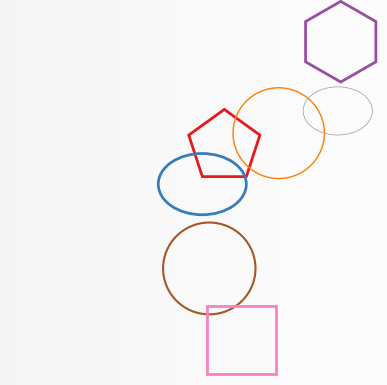[{"shape": "pentagon", "thickness": 2, "radius": 0.48, "center": [0.579, 0.619]}, {"shape": "oval", "thickness": 2, "radius": 0.57, "center": [0.522, 0.522]}, {"shape": "hexagon", "thickness": 2, "radius": 0.52, "center": [0.879, 0.892]}, {"shape": "circle", "thickness": 1, "radius": 0.59, "center": [0.719, 0.654]}, {"shape": "circle", "thickness": 1.5, "radius": 0.6, "center": [0.54, 0.303]}, {"shape": "square", "thickness": 2, "radius": 0.45, "center": [0.623, 0.117]}, {"shape": "oval", "thickness": 0.5, "radius": 0.45, "center": [0.872, 0.712]}]